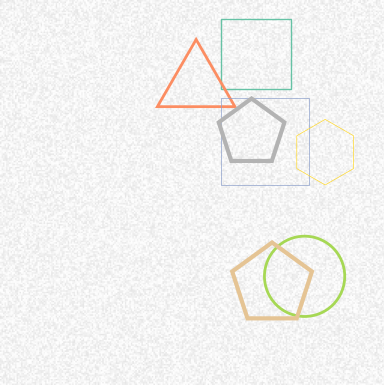[{"shape": "square", "thickness": 1, "radius": 0.45, "center": [0.664, 0.859]}, {"shape": "triangle", "thickness": 2, "radius": 0.58, "center": [0.509, 0.781]}, {"shape": "square", "thickness": 0.5, "radius": 0.57, "center": [0.689, 0.632]}, {"shape": "circle", "thickness": 2, "radius": 0.52, "center": [0.791, 0.282]}, {"shape": "hexagon", "thickness": 0.5, "radius": 0.43, "center": [0.845, 0.605]}, {"shape": "pentagon", "thickness": 3, "radius": 0.54, "center": [0.707, 0.261]}, {"shape": "pentagon", "thickness": 3, "radius": 0.45, "center": [0.653, 0.654]}]